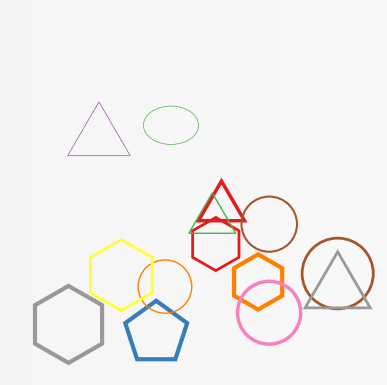[{"shape": "hexagon", "thickness": 2, "radius": 0.35, "center": [0.557, 0.366]}, {"shape": "triangle", "thickness": 2.5, "radius": 0.34, "center": [0.572, 0.461]}, {"shape": "pentagon", "thickness": 3, "radius": 0.42, "center": [0.403, 0.135]}, {"shape": "triangle", "thickness": 1, "radius": 0.35, "center": [0.548, 0.429]}, {"shape": "oval", "thickness": 0.5, "radius": 0.36, "center": [0.441, 0.675]}, {"shape": "triangle", "thickness": 0.5, "radius": 0.47, "center": [0.255, 0.642]}, {"shape": "circle", "thickness": 1, "radius": 0.35, "center": [0.426, 0.256]}, {"shape": "hexagon", "thickness": 3, "radius": 0.36, "center": [0.666, 0.268]}, {"shape": "hexagon", "thickness": 2, "radius": 0.46, "center": [0.313, 0.285]}, {"shape": "circle", "thickness": 1.5, "radius": 0.36, "center": [0.695, 0.418]}, {"shape": "circle", "thickness": 2, "radius": 0.46, "center": [0.871, 0.29]}, {"shape": "circle", "thickness": 2.5, "radius": 0.41, "center": [0.694, 0.188]}, {"shape": "triangle", "thickness": 2, "radius": 0.49, "center": [0.871, 0.249]}, {"shape": "hexagon", "thickness": 3, "radius": 0.5, "center": [0.177, 0.157]}]